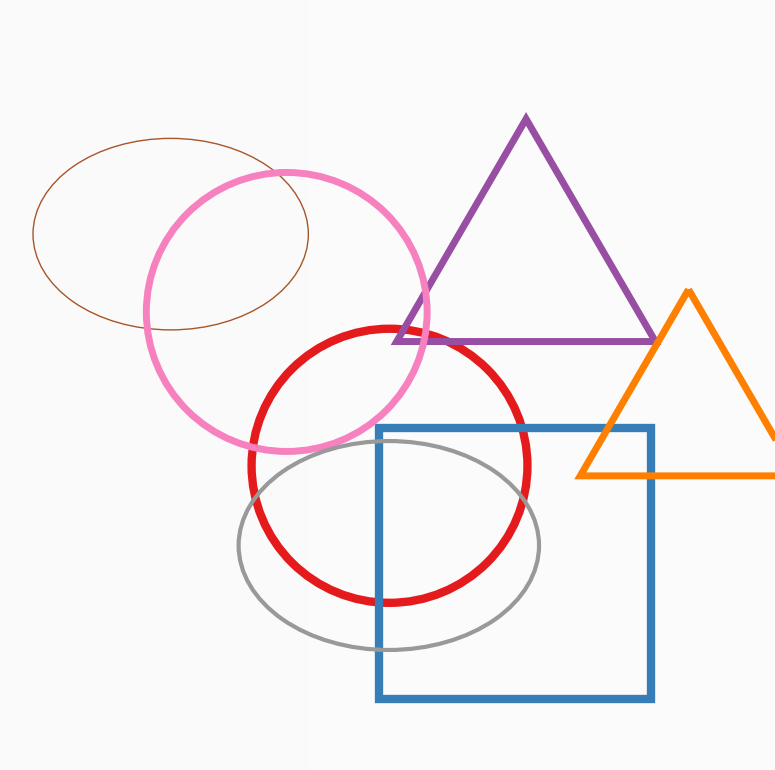[{"shape": "circle", "thickness": 3, "radius": 0.89, "center": [0.503, 0.395]}, {"shape": "square", "thickness": 3, "radius": 0.88, "center": [0.665, 0.268]}, {"shape": "triangle", "thickness": 2.5, "radius": 0.96, "center": [0.679, 0.653]}, {"shape": "triangle", "thickness": 2.5, "radius": 0.81, "center": [0.888, 0.463]}, {"shape": "oval", "thickness": 0.5, "radius": 0.89, "center": [0.22, 0.696]}, {"shape": "circle", "thickness": 2.5, "radius": 0.91, "center": [0.37, 0.595]}, {"shape": "oval", "thickness": 1.5, "radius": 0.97, "center": [0.502, 0.292]}]